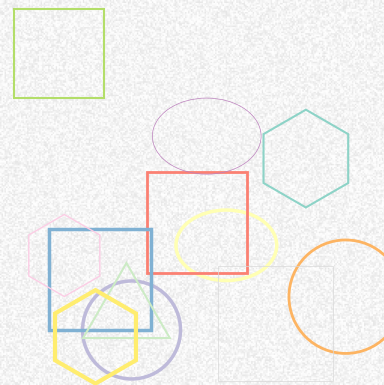[{"shape": "hexagon", "thickness": 1.5, "radius": 0.63, "center": [0.794, 0.588]}, {"shape": "oval", "thickness": 2.5, "radius": 0.65, "center": [0.588, 0.363]}, {"shape": "circle", "thickness": 2.5, "radius": 0.64, "center": [0.342, 0.143]}, {"shape": "square", "thickness": 2, "radius": 0.65, "center": [0.512, 0.422]}, {"shape": "square", "thickness": 2.5, "radius": 0.66, "center": [0.26, 0.275]}, {"shape": "circle", "thickness": 2, "radius": 0.74, "center": [0.898, 0.229]}, {"shape": "square", "thickness": 1.5, "radius": 0.58, "center": [0.154, 0.861]}, {"shape": "hexagon", "thickness": 1, "radius": 0.53, "center": [0.167, 0.336]}, {"shape": "square", "thickness": 0.5, "radius": 0.75, "center": [0.715, 0.159]}, {"shape": "oval", "thickness": 0.5, "radius": 0.71, "center": [0.537, 0.646]}, {"shape": "triangle", "thickness": 1.5, "radius": 0.65, "center": [0.328, 0.187]}, {"shape": "hexagon", "thickness": 3, "radius": 0.61, "center": [0.248, 0.125]}]